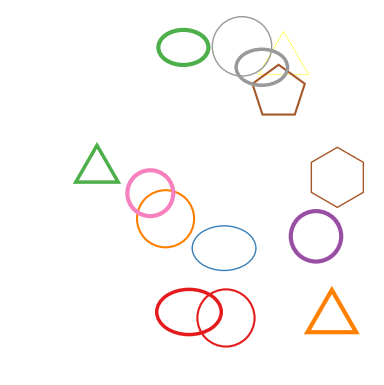[{"shape": "circle", "thickness": 1.5, "radius": 0.37, "center": [0.587, 0.174]}, {"shape": "oval", "thickness": 2.5, "radius": 0.42, "center": [0.491, 0.19]}, {"shape": "oval", "thickness": 1, "radius": 0.41, "center": [0.582, 0.355]}, {"shape": "oval", "thickness": 3, "radius": 0.33, "center": [0.476, 0.877]}, {"shape": "triangle", "thickness": 2.5, "radius": 0.32, "center": [0.252, 0.559]}, {"shape": "circle", "thickness": 3, "radius": 0.33, "center": [0.821, 0.386]}, {"shape": "circle", "thickness": 1.5, "radius": 0.37, "center": [0.43, 0.432]}, {"shape": "triangle", "thickness": 3, "radius": 0.37, "center": [0.862, 0.174]}, {"shape": "triangle", "thickness": 0.5, "radius": 0.38, "center": [0.737, 0.844]}, {"shape": "pentagon", "thickness": 1.5, "radius": 0.36, "center": [0.724, 0.76]}, {"shape": "hexagon", "thickness": 1, "radius": 0.39, "center": [0.876, 0.539]}, {"shape": "circle", "thickness": 3, "radius": 0.3, "center": [0.39, 0.498]}, {"shape": "oval", "thickness": 2.5, "radius": 0.33, "center": [0.68, 0.825]}, {"shape": "circle", "thickness": 1, "radius": 0.39, "center": [0.629, 0.88]}]